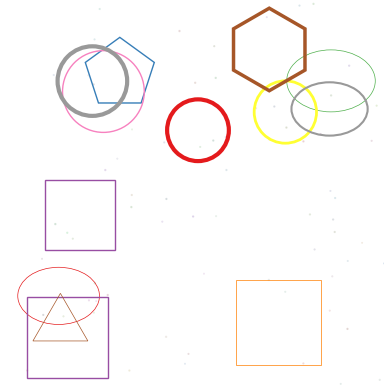[{"shape": "oval", "thickness": 0.5, "radius": 0.53, "center": [0.152, 0.231]}, {"shape": "circle", "thickness": 3, "radius": 0.4, "center": [0.514, 0.662]}, {"shape": "pentagon", "thickness": 1, "radius": 0.47, "center": [0.311, 0.809]}, {"shape": "oval", "thickness": 0.5, "radius": 0.58, "center": [0.86, 0.79]}, {"shape": "square", "thickness": 1, "radius": 0.53, "center": [0.175, 0.124]}, {"shape": "square", "thickness": 1, "radius": 0.46, "center": [0.207, 0.442]}, {"shape": "square", "thickness": 0.5, "radius": 0.55, "center": [0.723, 0.162]}, {"shape": "circle", "thickness": 2, "radius": 0.4, "center": [0.741, 0.709]}, {"shape": "triangle", "thickness": 0.5, "radius": 0.41, "center": [0.157, 0.156]}, {"shape": "hexagon", "thickness": 2.5, "radius": 0.54, "center": [0.699, 0.872]}, {"shape": "circle", "thickness": 1, "radius": 0.53, "center": [0.269, 0.762]}, {"shape": "circle", "thickness": 3, "radius": 0.45, "center": [0.24, 0.789]}, {"shape": "oval", "thickness": 1.5, "radius": 0.49, "center": [0.856, 0.717]}]